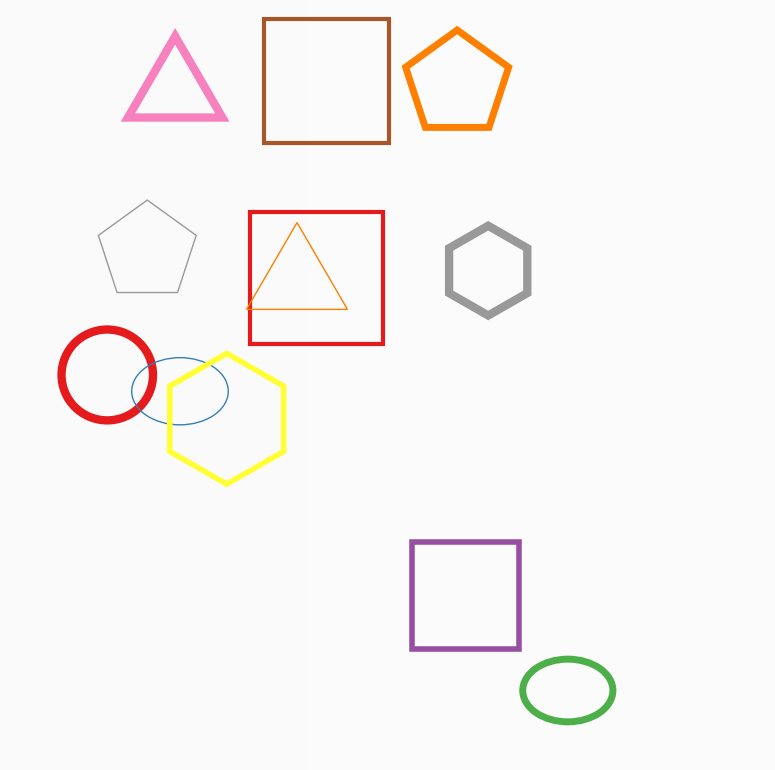[{"shape": "circle", "thickness": 3, "radius": 0.3, "center": [0.138, 0.513]}, {"shape": "square", "thickness": 1.5, "radius": 0.43, "center": [0.408, 0.639]}, {"shape": "oval", "thickness": 0.5, "radius": 0.31, "center": [0.232, 0.492]}, {"shape": "oval", "thickness": 2.5, "radius": 0.29, "center": [0.733, 0.103]}, {"shape": "square", "thickness": 2, "radius": 0.35, "center": [0.601, 0.226]}, {"shape": "triangle", "thickness": 0.5, "radius": 0.38, "center": [0.383, 0.636]}, {"shape": "pentagon", "thickness": 2.5, "radius": 0.35, "center": [0.59, 0.891]}, {"shape": "hexagon", "thickness": 2, "radius": 0.42, "center": [0.293, 0.456]}, {"shape": "square", "thickness": 1.5, "radius": 0.4, "center": [0.421, 0.895]}, {"shape": "triangle", "thickness": 3, "radius": 0.35, "center": [0.226, 0.883]}, {"shape": "hexagon", "thickness": 3, "radius": 0.29, "center": [0.63, 0.649]}, {"shape": "pentagon", "thickness": 0.5, "radius": 0.33, "center": [0.19, 0.674]}]